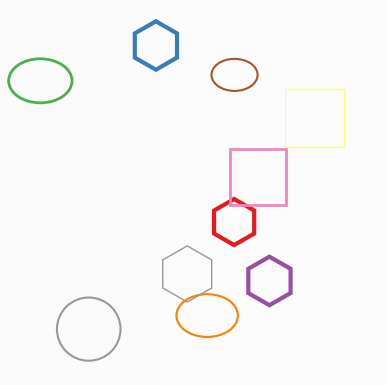[{"shape": "hexagon", "thickness": 3, "radius": 0.3, "center": [0.604, 0.423]}, {"shape": "hexagon", "thickness": 3, "radius": 0.31, "center": [0.402, 0.882]}, {"shape": "oval", "thickness": 2, "radius": 0.41, "center": [0.104, 0.79]}, {"shape": "hexagon", "thickness": 3, "radius": 0.31, "center": [0.695, 0.27]}, {"shape": "oval", "thickness": 1.5, "radius": 0.4, "center": [0.535, 0.18]}, {"shape": "square", "thickness": 0.5, "radius": 0.38, "center": [0.812, 0.694]}, {"shape": "oval", "thickness": 1.5, "radius": 0.3, "center": [0.605, 0.805]}, {"shape": "square", "thickness": 2, "radius": 0.36, "center": [0.665, 0.539]}, {"shape": "hexagon", "thickness": 1, "radius": 0.36, "center": [0.483, 0.288]}, {"shape": "circle", "thickness": 1.5, "radius": 0.41, "center": [0.229, 0.145]}]